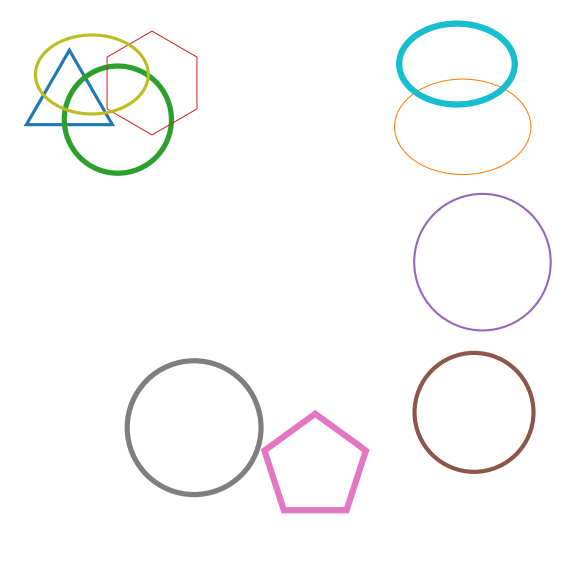[{"shape": "triangle", "thickness": 1.5, "radius": 0.43, "center": [0.12, 0.826]}, {"shape": "oval", "thickness": 0.5, "radius": 0.59, "center": [0.801, 0.78]}, {"shape": "circle", "thickness": 2.5, "radius": 0.46, "center": [0.204, 0.792]}, {"shape": "hexagon", "thickness": 0.5, "radius": 0.45, "center": [0.263, 0.855]}, {"shape": "circle", "thickness": 1, "radius": 0.59, "center": [0.835, 0.545]}, {"shape": "circle", "thickness": 2, "radius": 0.51, "center": [0.821, 0.285]}, {"shape": "pentagon", "thickness": 3, "radius": 0.46, "center": [0.546, 0.19]}, {"shape": "circle", "thickness": 2.5, "radius": 0.58, "center": [0.336, 0.259]}, {"shape": "oval", "thickness": 1.5, "radius": 0.49, "center": [0.159, 0.87]}, {"shape": "oval", "thickness": 3, "radius": 0.5, "center": [0.791, 0.888]}]